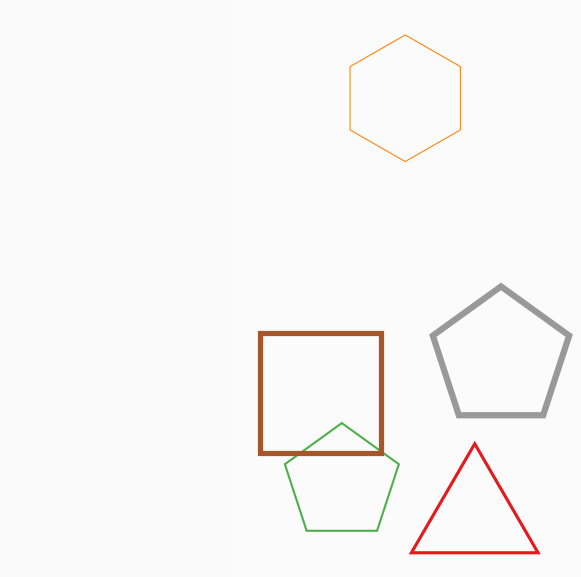[{"shape": "triangle", "thickness": 1.5, "radius": 0.63, "center": [0.817, 0.105]}, {"shape": "pentagon", "thickness": 1, "radius": 0.52, "center": [0.588, 0.163]}, {"shape": "hexagon", "thickness": 0.5, "radius": 0.55, "center": [0.697, 0.829]}, {"shape": "square", "thickness": 2.5, "radius": 0.52, "center": [0.552, 0.318]}, {"shape": "pentagon", "thickness": 3, "radius": 0.62, "center": [0.862, 0.38]}]